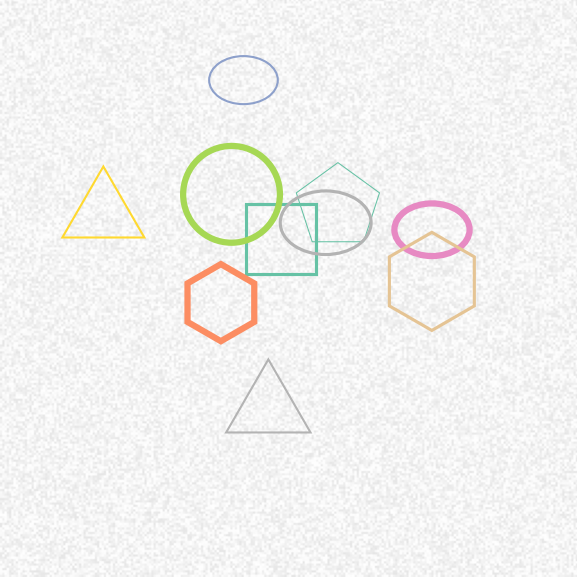[{"shape": "square", "thickness": 1.5, "radius": 0.3, "center": [0.487, 0.585]}, {"shape": "pentagon", "thickness": 0.5, "radius": 0.38, "center": [0.585, 0.642]}, {"shape": "hexagon", "thickness": 3, "radius": 0.33, "center": [0.382, 0.475]}, {"shape": "oval", "thickness": 1, "radius": 0.3, "center": [0.422, 0.86]}, {"shape": "oval", "thickness": 3, "radius": 0.33, "center": [0.748, 0.601]}, {"shape": "circle", "thickness": 3, "radius": 0.42, "center": [0.401, 0.663]}, {"shape": "triangle", "thickness": 1, "radius": 0.41, "center": [0.179, 0.629]}, {"shape": "hexagon", "thickness": 1.5, "radius": 0.42, "center": [0.748, 0.512]}, {"shape": "oval", "thickness": 1.5, "radius": 0.39, "center": [0.564, 0.613]}, {"shape": "triangle", "thickness": 1, "radius": 0.42, "center": [0.465, 0.292]}]